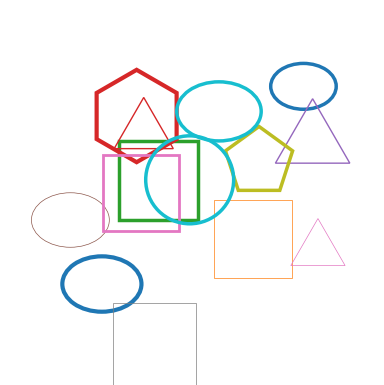[{"shape": "oval", "thickness": 2.5, "radius": 0.43, "center": [0.788, 0.776]}, {"shape": "oval", "thickness": 3, "radius": 0.51, "center": [0.265, 0.262]}, {"shape": "square", "thickness": 0.5, "radius": 0.51, "center": [0.658, 0.38]}, {"shape": "square", "thickness": 2.5, "radius": 0.52, "center": [0.411, 0.531]}, {"shape": "hexagon", "thickness": 3, "radius": 0.6, "center": [0.355, 0.699]}, {"shape": "triangle", "thickness": 1, "radius": 0.44, "center": [0.373, 0.658]}, {"shape": "triangle", "thickness": 1, "radius": 0.56, "center": [0.812, 0.632]}, {"shape": "oval", "thickness": 0.5, "radius": 0.51, "center": [0.183, 0.429]}, {"shape": "triangle", "thickness": 0.5, "radius": 0.41, "center": [0.826, 0.351]}, {"shape": "square", "thickness": 2, "radius": 0.49, "center": [0.365, 0.499]}, {"shape": "square", "thickness": 0.5, "radius": 0.54, "center": [0.401, 0.105]}, {"shape": "pentagon", "thickness": 2.5, "radius": 0.46, "center": [0.673, 0.58]}, {"shape": "oval", "thickness": 2.5, "radius": 0.55, "center": [0.569, 0.711]}, {"shape": "circle", "thickness": 2.5, "radius": 0.57, "center": [0.493, 0.533]}]